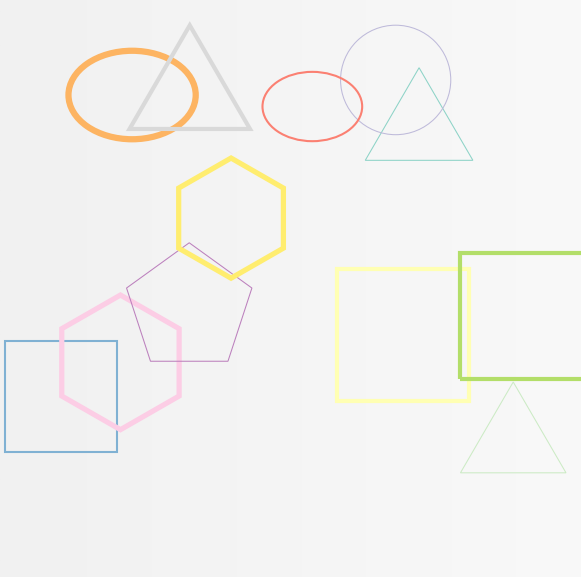[{"shape": "triangle", "thickness": 0.5, "radius": 0.53, "center": [0.721, 0.775]}, {"shape": "square", "thickness": 2, "radius": 0.57, "center": [0.693, 0.419]}, {"shape": "circle", "thickness": 0.5, "radius": 0.47, "center": [0.681, 0.861]}, {"shape": "oval", "thickness": 1, "radius": 0.43, "center": [0.537, 0.815]}, {"shape": "square", "thickness": 1, "radius": 0.48, "center": [0.105, 0.312]}, {"shape": "oval", "thickness": 3, "radius": 0.55, "center": [0.227, 0.835]}, {"shape": "square", "thickness": 2, "radius": 0.54, "center": [0.9, 0.452]}, {"shape": "hexagon", "thickness": 2.5, "radius": 0.58, "center": [0.207, 0.372]}, {"shape": "triangle", "thickness": 2, "radius": 0.6, "center": [0.326, 0.836]}, {"shape": "pentagon", "thickness": 0.5, "radius": 0.57, "center": [0.326, 0.465]}, {"shape": "triangle", "thickness": 0.5, "radius": 0.52, "center": [0.883, 0.233]}, {"shape": "hexagon", "thickness": 2.5, "radius": 0.52, "center": [0.398, 0.621]}]